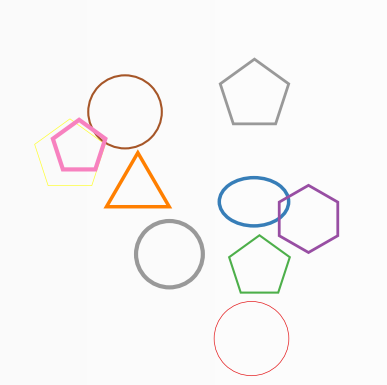[{"shape": "circle", "thickness": 0.5, "radius": 0.48, "center": [0.649, 0.121]}, {"shape": "oval", "thickness": 2.5, "radius": 0.45, "center": [0.655, 0.476]}, {"shape": "pentagon", "thickness": 1.5, "radius": 0.41, "center": [0.67, 0.307]}, {"shape": "hexagon", "thickness": 2, "radius": 0.44, "center": [0.796, 0.431]}, {"shape": "triangle", "thickness": 2.5, "radius": 0.47, "center": [0.356, 0.51]}, {"shape": "pentagon", "thickness": 0.5, "radius": 0.48, "center": [0.181, 0.595]}, {"shape": "circle", "thickness": 1.5, "radius": 0.47, "center": [0.323, 0.709]}, {"shape": "pentagon", "thickness": 3, "radius": 0.36, "center": [0.204, 0.618]}, {"shape": "circle", "thickness": 3, "radius": 0.43, "center": [0.437, 0.34]}, {"shape": "pentagon", "thickness": 2, "radius": 0.46, "center": [0.657, 0.753]}]